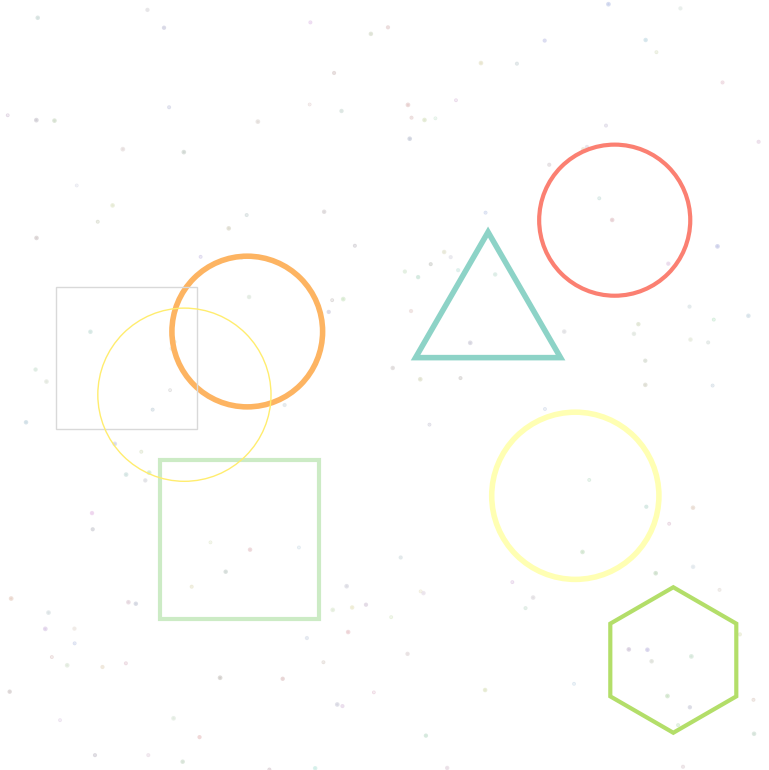[{"shape": "triangle", "thickness": 2, "radius": 0.54, "center": [0.634, 0.59]}, {"shape": "circle", "thickness": 2, "radius": 0.54, "center": [0.747, 0.356]}, {"shape": "circle", "thickness": 1.5, "radius": 0.49, "center": [0.798, 0.714]}, {"shape": "circle", "thickness": 2, "radius": 0.49, "center": [0.321, 0.569]}, {"shape": "hexagon", "thickness": 1.5, "radius": 0.47, "center": [0.874, 0.143]}, {"shape": "square", "thickness": 0.5, "radius": 0.46, "center": [0.164, 0.535]}, {"shape": "square", "thickness": 1.5, "radius": 0.52, "center": [0.311, 0.3]}, {"shape": "circle", "thickness": 0.5, "radius": 0.56, "center": [0.24, 0.487]}]